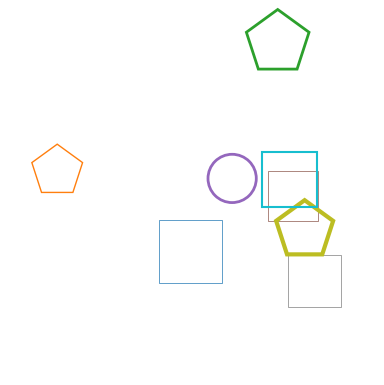[{"shape": "square", "thickness": 0.5, "radius": 0.41, "center": [0.495, 0.347]}, {"shape": "pentagon", "thickness": 1, "radius": 0.35, "center": [0.149, 0.556]}, {"shape": "pentagon", "thickness": 2, "radius": 0.43, "center": [0.721, 0.89]}, {"shape": "circle", "thickness": 2, "radius": 0.31, "center": [0.603, 0.537]}, {"shape": "square", "thickness": 0.5, "radius": 0.32, "center": [0.762, 0.492]}, {"shape": "square", "thickness": 0.5, "radius": 0.34, "center": [0.817, 0.27]}, {"shape": "pentagon", "thickness": 3, "radius": 0.39, "center": [0.791, 0.402]}, {"shape": "square", "thickness": 1.5, "radius": 0.36, "center": [0.753, 0.534]}]